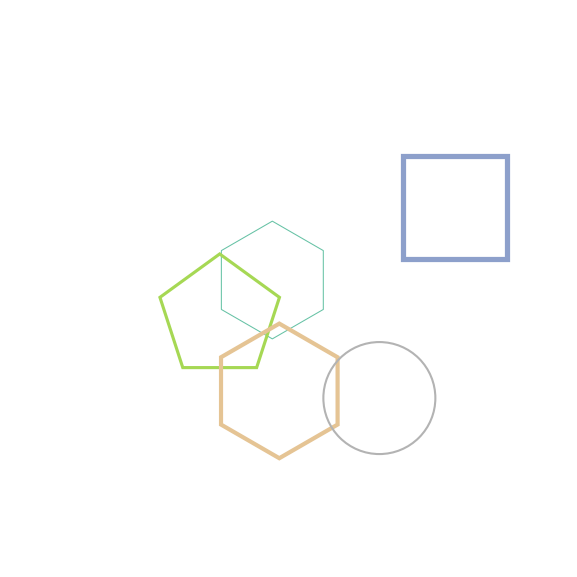[{"shape": "hexagon", "thickness": 0.5, "radius": 0.51, "center": [0.472, 0.514]}, {"shape": "square", "thickness": 2.5, "radius": 0.45, "center": [0.788, 0.64]}, {"shape": "pentagon", "thickness": 1.5, "radius": 0.54, "center": [0.38, 0.451]}, {"shape": "hexagon", "thickness": 2, "radius": 0.58, "center": [0.484, 0.322]}, {"shape": "circle", "thickness": 1, "radius": 0.48, "center": [0.657, 0.31]}]